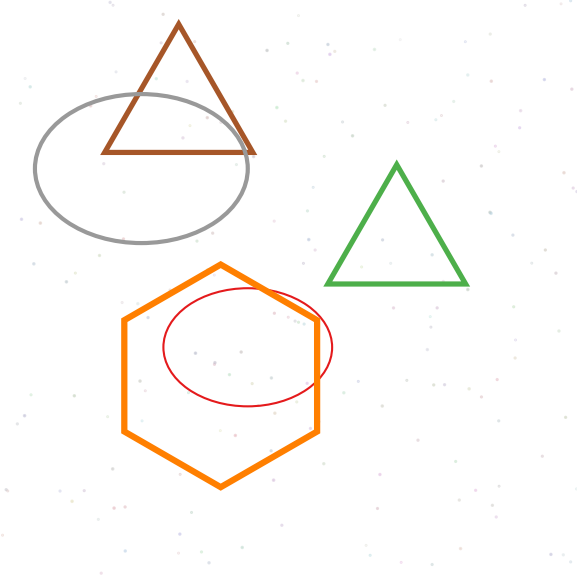[{"shape": "oval", "thickness": 1, "radius": 0.73, "center": [0.429, 0.398]}, {"shape": "triangle", "thickness": 2.5, "radius": 0.69, "center": [0.687, 0.576]}, {"shape": "hexagon", "thickness": 3, "radius": 0.96, "center": [0.382, 0.348]}, {"shape": "triangle", "thickness": 2.5, "radius": 0.74, "center": [0.309, 0.809]}, {"shape": "oval", "thickness": 2, "radius": 0.92, "center": [0.245, 0.707]}]